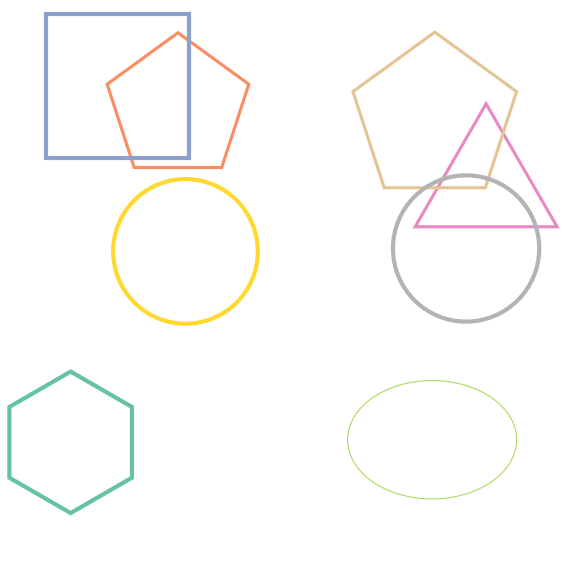[{"shape": "hexagon", "thickness": 2, "radius": 0.61, "center": [0.122, 0.233]}, {"shape": "pentagon", "thickness": 1.5, "radius": 0.64, "center": [0.308, 0.813]}, {"shape": "square", "thickness": 2, "radius": 0.62, "center": [0.204, 0.85]}, {"shape": "triangle", "thickness": 1.5, "radius": 0.71, "center": [0.842, 0.677]}, {"shape": "oval", "thickness": 0.5, "radius": 0.73, "center": [0.748, 0.238]}, {"shape": "circle", "thickness": 2, "radius": 0.63, "center": [0.321, 0.564]}, {"shape": "pentagon", "thickness": 1.5, "radius": 0.74, "center": [0.753, 0.795]}, {"shape": "circle", "thickness": 2, "radius": 0.63, "center": [0.807, 0.569]}]